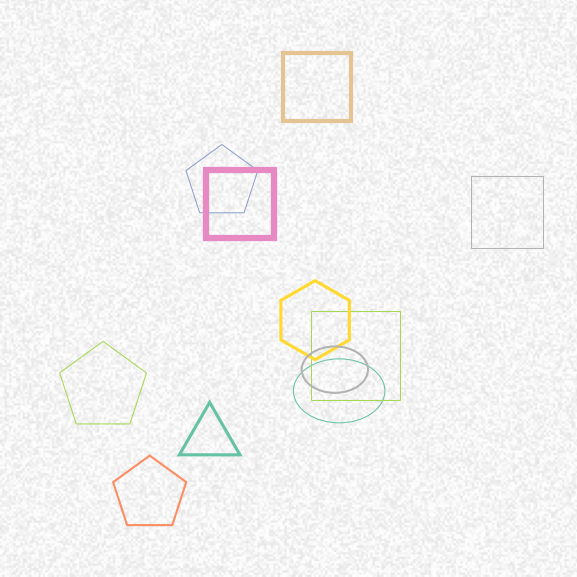[{"shape": "triangle", "thickness": 1.5, "radius": 0.3, "center": [0.363, 0.242]}, {"shape": "oval", "thickness": 0.5, "radius": 0.4, "center": [0.587, 0.322]}, {"shape": "pentagon", "thickness": 1, "radius": 0.33, "center": [0.259, 0.144]}, {"shape": "pentagon", "thickness": 0.5, "radius": 0.33, "center": [0.384, 0.684]}, {"shape": "square", "thickness": 3, "radius": 0.29, "center": [0.415, 0.645]}, {"shape": "square", "thickness": 0.5, "radius": 0.39, "center": [0.615, 0.383]}, {"shape": "pentagon", "thickness": 0.5, "radius": 0.4, "center": [0.178, 0.329]}, {"shape": "hexagon", "thickness": 1.5, "radius": 0.34, "center": [0.546, 0.445]}, {"shape": "square", "thickness": 2, "radius": 0.3, "center": [0.549, 0.848]}, {"shape": "square", "thickness": 0.5, "radius": 0.31, "center": [0.878, 0.631]}, {"shape": "oval", "thickness": 1, "radius": 0.29, "center": [0.58, 0.359]}]